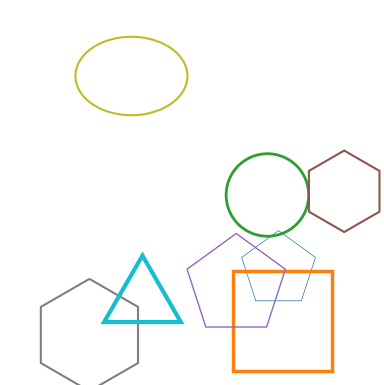[{"shape": "pentagon", "thickness": 0.5, "radius": 0.5, "center": [0.724, 0.3]}, {"shape": "square", "thickness": 2.5, "radius": 0.65, "center": [0.734, 0.166]}, {"shape": "circle", "thickness": 2, "radius": 0.54, "center": [0.695, 0.494]}, {"shape": "pentagon", "thickness": 1, "radius": 0.67, "center": [0.614, 0.259]}, {"shape": "hexagon", "thickness": 1.5, "radius": 0.53, "center": [0.894, 0.503]}, {"shape": "hexagon", "thickness": 1.5, "radius": 0.73, "center": [0.232, 0.13]}, {"shape": "oval", "thickness": 1.5, "radius": 0.73, "center": [0.341, 0.803]}, {"shape": "triangle", "thickness": 3, "radius": 0.58, "center": [0.37, 0.221]}]